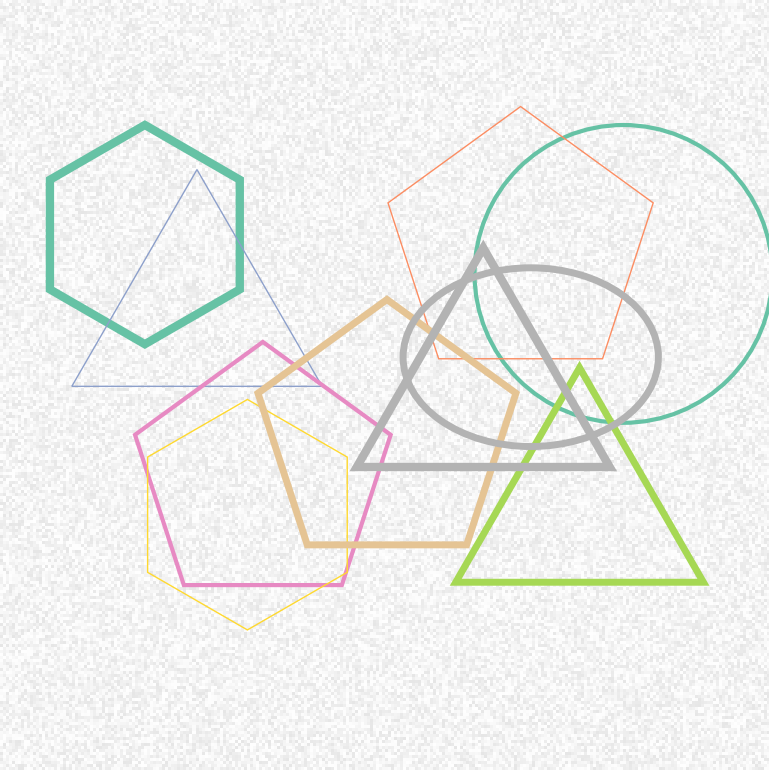[{"shape": "circle", "thickness": 1.5, "radius": 0.97, "center": [0.81, 0.644]}, {"shape": "hexagon", "thickness": 3, "radius": 0.71, "center": [0.188, 0.695]}, {"shape": "pentagon", "thickness": 0.5, "radius": 0.91, "center": [0.676, 0.681]}, {"shape": "triangle", "thickness": 0.5, "radius": 0.94, "center": [0.256, 0.592]}, {"shape": "pentagon", "thickness": 1.5, "radius": 0.87, "center": [0.341, 0.381]}, {"shape": "triangle", "thickness": 2.5, "radius": 0.93, "center": [0.753, 0.337]}, {"shape": "hexagon", "thickness": 0.5, "radius": 0.75, "center": [0.321, 0.332]}, {"shape": "pentagon", "thickness": 2.5, "radius": 0.88, "center": [0.503, 0.435]}, {"shape": "oval", "thickness": 2.5, "radius": 0.83, "center": [0.689, 0.536]}, {"shape": "triangle", "thickness": 3, "radius": 0.95, "center": [0.628, 0.488]}]